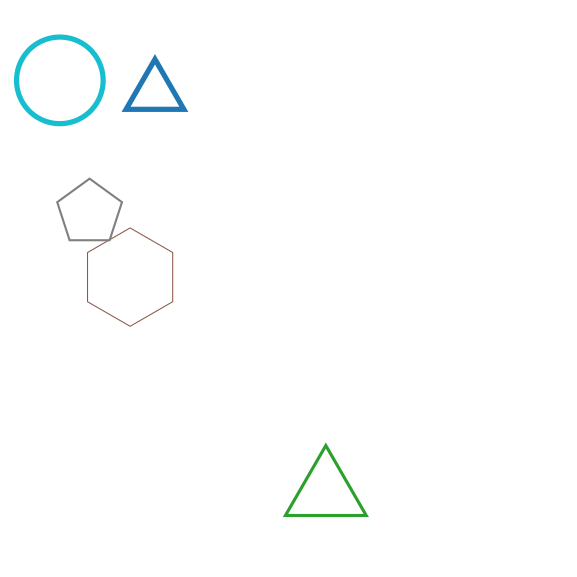[{"shape": "triangle", "thickness": 2.5, "radius": 0.29, "center": [0.268, 0.839]}, {"shape": "triangle", "thickness": 1.5, "radius": 0.4, "center": [0.564, 0.147]}, {"shape": "hexagon", "thickness": 0.5, "radius": 0.43, "center": [0.225, 0.519]}, {"shape": "pentagon", "thickness": 1, "radius": 0.29, "center": [0.155, 0.631]}, {"shape": "circle", "thickness": 2.5, "radius": 0.37, "center": [0.104, 0.86]}]